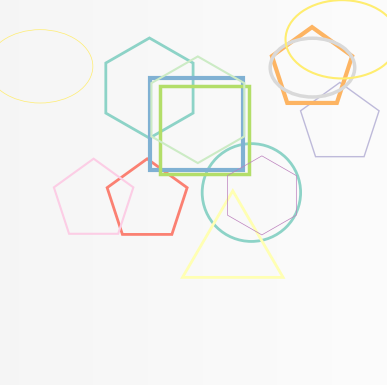[{"shape": "circle", "thickness": 2, "radius": 0.64, "center": [0.649, 0.5]}, {"shape": "hexagon", "thickness": 2, "radius": 0.65, "center": [0.386, 0.771]}, {"shape": "triangle", "thickness": 2, "radius": 0.75, "center": [0.601, 0.354]}, {"shape": "pentagon", "thickness": 1, "radius": 0.53, "center": [0.877, 0.679]}, {"shape": "pentagon", "thickness": 2, "radius": 0.54, "center": [0.38, 0.479]}, {"shape": "square", "thickness": 3, "radius": 0.6, "center": [0.506, 0.678]}, {"shape": "pentagon", "thickness": 3, "radius": 0.54, "center": [0.805, 0.821]}, {"shape": "square", "thickness": 2.5, "radius": 0.57, "center": [0.527, 0.663]}, {"shape": "pentagon", "thickness": 1.5, "radius": 0.54, "center": [0.242, 0.48]}, {"shape": "oval", "thickness": 2.5, "radius": 0.55, "center": [0.806, 0.824]}, {"shape": "hexagon", "thickness": 0.5, "radius": 0.51, "center": [0.676, 0.493]}, {"shape": "hexagon", "thickness": 1.5, "radius": 0.69, "center": [0.51, 0.715]}, {"shape": "oval", "thickness": 0.5, "radius": 0.68, "center": [0.104, 0.828]}, {"shape": "oval", "thickness": 1.5, "radius": 0.73, "center": [0.882, 0.898]}]